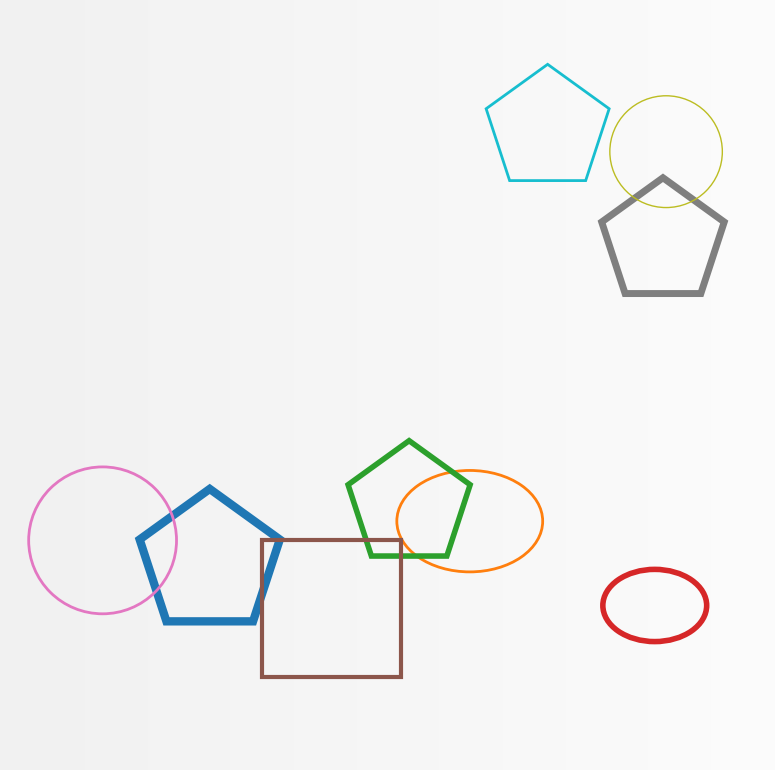[{"shape": "pentagon", "thickness": 3, "radius": 0.48, "center": [0.271, 0.27]}, {"shape": "oval", "thickness": 1, "radius": 0.47, "center": [0.606, 0.323]}, {"shape": "pentagon", "thickness": 2, "radius": 0.41, "center": [0.528, 0.345]}, {"shape": "oval", "thickness": 2, "radius": 0.33, "center": [0.845, 0.214]}, {"shape": "square", "thickness": 1.5, "radius": 0.45, "center": [0.428, 0.21]}, {"shape": "circle", "thickness": 1, "radius": 0.48, "center": [0.132, 0.298]}, {"shape": "pentagon", "thickness": 2.5, "radius": 0.42, "center": [0.855, 0.686]}, {"shape": "circle", "thickness": 0.5, "radius": 0.36, "center": [0.859, 0.803]}, {"shape": "pentagon", "thickness": 1, "radius": 0.42, "center": [0.707, 0.833]}]